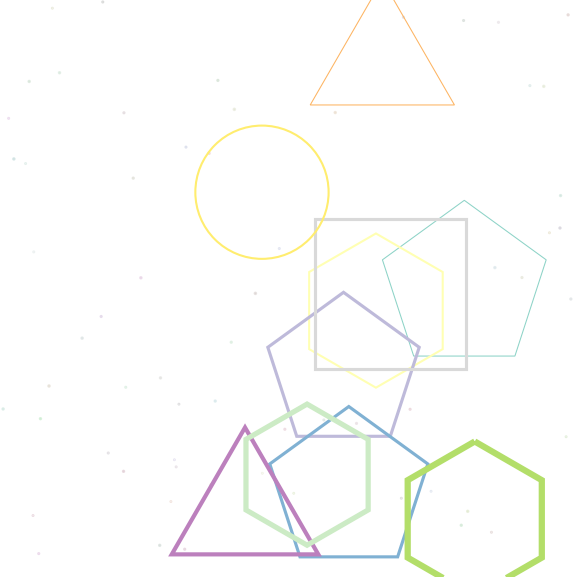[{"shape": "pentagon", "thickness": 0.5, "radius": 0.75, "center": [0.804, 0.503]}, {"shape": "hexagon", "thickness": 1, "radius": 0.67, "center": [0.651, 0.461]}, {"shape": "pentagon", "thickness": 1.5, "radius": 0.69, "center": [0.595, 0.355]}, {"shape": "pentagon", "thickness": 1.5, "radius": 0.72, "center": [0.604, 0.151]}, {"shape": "triangle", "thickness": 0.5, "radius": 0.72, "center": [0.662, 0.889]}, {"shape": "hexagon", "thickness": 3, "radius": 0.67, "center": [0.822, 0.101]}, {"shape": "square", "thickness": 1.5, "radius": 0.65, "center": [0.677, 0.49]}, {"shape": "triangle", "thickness": 2, "radius": 0.73, "center": [0.424, 0.112]}, {"shape": "hexagon", "thickness": 2.5, "radius": 0.61, "center": [0.532, 0.177]}, {"shape": "circle", "thickness": 1, "radius": 0.58, "center": [0.454, 0.666]}]